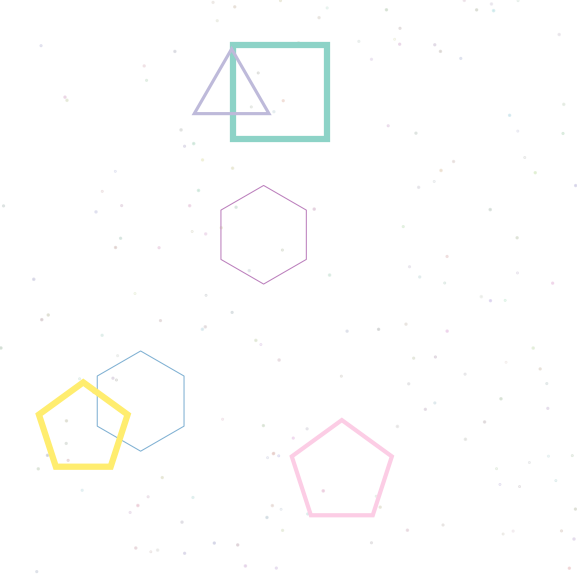[{"shape": "square", "thickness": 3, "radius": 0.41, "center": [0.484, 0.84]}, {"shape": "triangle", "thickness": 1.5, "radius": 0.37, "center": [0.401, 0.84]}, {"shape": "hexagon", "thickness": 0.5, "radius": 0.43, "center": [0.244, 0.305]}, {"shape": "pentagon", "thickness": 2, "radius": 0.46, "center": [0.592, 0.181]}, {"shape": "hexagon", "thickness": 0.5, "radius": 0.43, "center": [0.457, 0.593]}, {"shape": "pentagon", "thickness": 3, "radius": 0.4, "center": [0.144, 0.256]}]